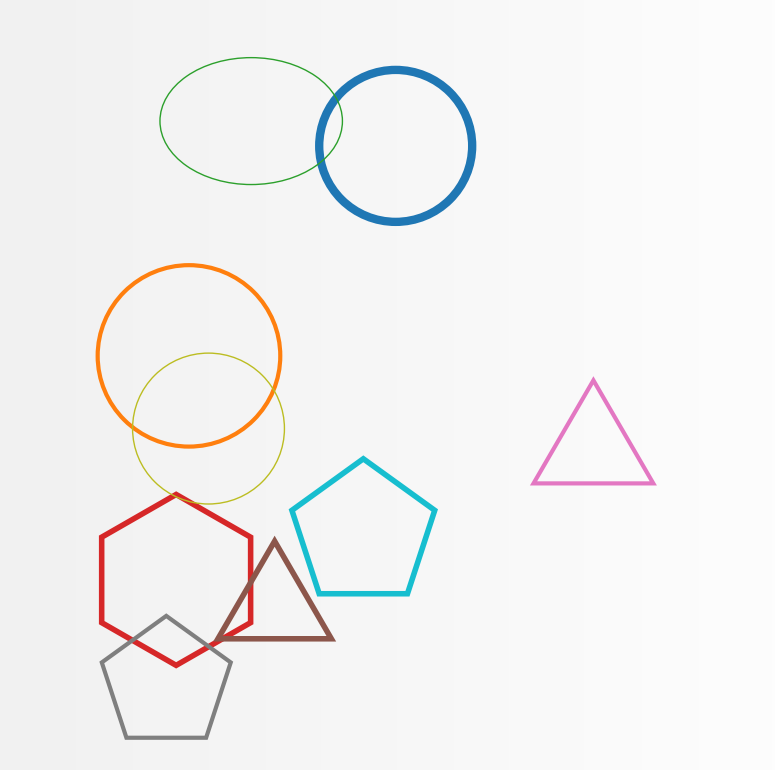[{"shape": "circle", "thickness": 3, "radius": 0.49, "center": [0.511, 0.811]}, {"shape": "circle", "thickness": 1.5, "radius": 0.59, "center": [0.244, 0.538]}, {"shape": "oval", "thickness": 0.5, "radius": 0.59, "center": [0.324, 0.843]}, {"shape": "hexagon", "thickness": 2, "radius": 0.55, "center": [0.227, 0.247]}, {"shape": "triangle", "thickness": 2, "radius": 0.42, "center": [0.354, 0.213]}, {"shape": "triangle", "thickness": 1.5, "radius": 0.45, "center": [0.766, 0.417]}, {"shape": "pentagon", "thickness": 1.5, "radius": 0.44, "center": [0.215, 0.113]}, {"shape": "circle", "thickness": 0.5, "radius": 0.49, "center": [0.269, 0.443]}, {"shape": "pentagon", "thickness": 2, "radius": 0.48, "center": [0.469, 0.307]}]